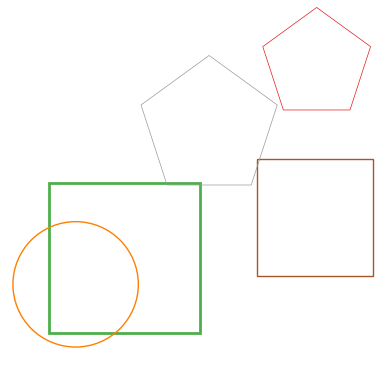[{"shape": "pentagon", "thickness": 0.5, "radius": 0.74, "center": [0.823, 0.833]}, {"shape": "square", "thickness": 2, "radius": 0.98, "center": [0.324, 0.331]}, {"shape": "circle", "thickness": 1, "radius": 0.81, "center": [0.196, 0.261]}, {"shape": "square", "thickness": 1, "radius": 0.75, "center": [0.818, 0.435]}, {"shape": "pentagon", "thickness": 0.5, "radius": 0.93, "center": [0.543, 0.67]}]